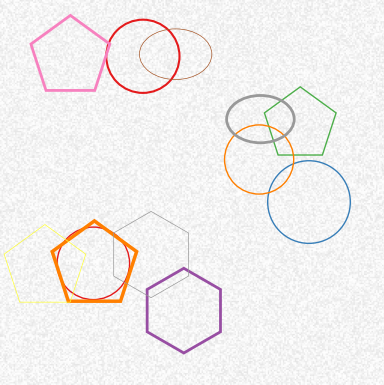[{"shape": "circle", "thickness": 1, "radius": 0.47, "center": [0.242, 0.316]}, {"shape": "circle", "thickness": 1.5, "radius": 0.48, "center": [0.371, 0.854]}, {"shape": "circle", "thickness": 1, "radius": 0.54, "center": [0.803, 0.475]}, {"shape": "pentagon", "thickness": 1, "radius": 0.49, "center": [0.78, 0.677]}, {"shape": "hexagon", "thickness": 2, "radius": 0.55, "center": [0.477, 0.193]}, {"shape": "circle", "thickness": 1, "radius": 0.45, "center": [0.673, 0.586]}, {"shape": "pentagon", "thickness": 2.5, "radius": 0.58, "center": [0.245, 0.311]}, {"shape": "pentagon", "thickness": 0.5, "radius": 0.56, "center": [0.117, 0.305]}, {"shape": "oval", "thickness": 0.5, "radius": 0.47, "center": [0.456, 0.859]}, {"shape": "pentagon", "thickness": 2, "radius": 0.54, "center": [0.183, 0.852]}, {"shape": "oval", "thickness": 2, "radius": 0.44, "center": [0.676, 0.691]}, {"shape": "hexagon", "thickness": 0.5, "radius": 0.56, "center": [0.392, 0.339]}]